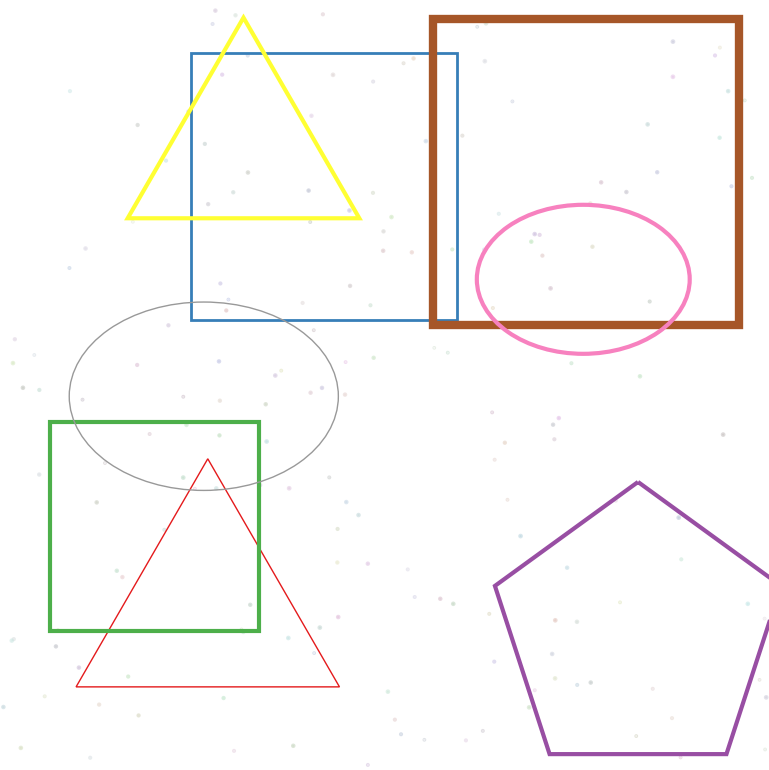[{"shape": "triangle", "thickness": 0.5, "radius": 0.99, "center": [0.27, 0.207]}, {"shape": "square", "thickness": 1, "radius": 0.87, "center": [0.421, 0.758]}, {"shape": "square", "thickness": 1.5, "radius": 0.68, "center": [0.2, 0.316]}, {"shape": "pentagon", "thickness": 1.5, "radius": 0.98, "center": [0.829, 0.179]}, {"shape": "triangle", "thickness": 1.5, "radius": 0.87, "center": [0.316, 0.803]}, {"shape": "square", "thickness": 3, "radius": 0.99, "center": [0.761, 0.776]}, {"shape": "oval", "thickness": 1.5, "radius": 0.69, "center": [0.757, 0.637]}, {"shape": "oval", "thickness": 0.5, "radius": 0.87, "center": [0.265, 0.485]}]